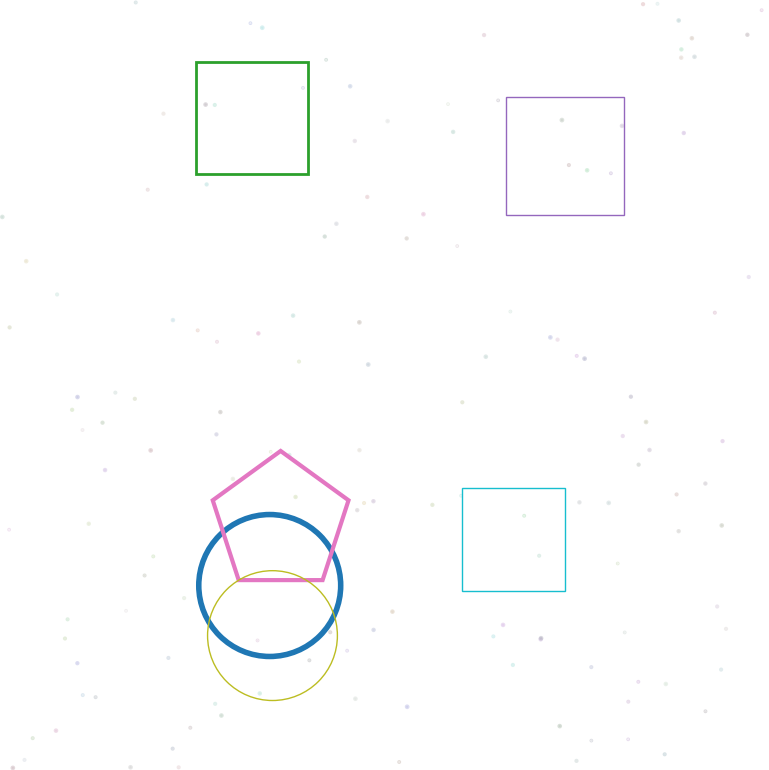[{"shape": "circle", "thickness": 2, "radius": 0.46, "center": [0.35, 0.24]}, {"shape": "square", "thickness": 1, "radius": 0.36, "center": [0.328, 0.847]}, {"shape": "square", "thickness": 0.5, "radius": 0.38, "center": [0.734, 0.797]}, {"shape": "pentagon", "thickness": 1.5, "radius": 0.46, "center": [0.364, 0.322]}, {"shape": "circle", "thickness": 0.5, "radius": 0.42, "center": [0.354, 0.175]}, {"shape": "square", "thickness": 0.5, "radius": 0.34, "center": [0.666, 0.299]}]